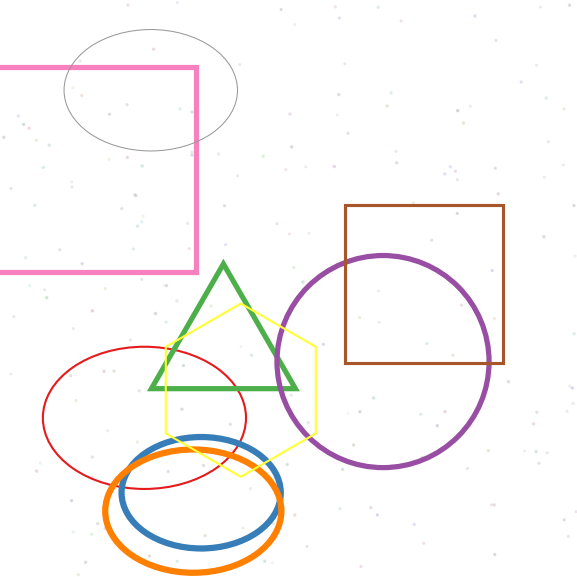[{"shape": "oval", "thickness": 1, "radius": 0.88, "center": [0.25, 0.276]}, {"shape": "oval", "thickness": 3, "radius": 0.69, "center": [0.348, 0.146]}, {"shape": "triangle", "thickness": 2.5, "radius": 0.72, "center": [0.387, 0.398]}, {"shape": "circle", "thickness": 2.5, "radius": 0.92, "center": [0.663, 0.373]}, {"shape": "oval", "thickness": 3, "radius": 0.76, "center": [0.335, 0.114]}, {"shape": "hexagon", "thickness": 1, "radius": 0.75, "center": [0.417, 0.324]}, {"shape": "square", "thickness": 1.5, "radius": 0.68, "center": [0.735, 0.508]}, {"shape": "square", "thickness": 2.5, "radius": 0.89, "center": [0.162, 0.706]}, {"shape": "oval", "thickness": 0.5, "radius": 0.75, "center": [0.261, 0.843]}]